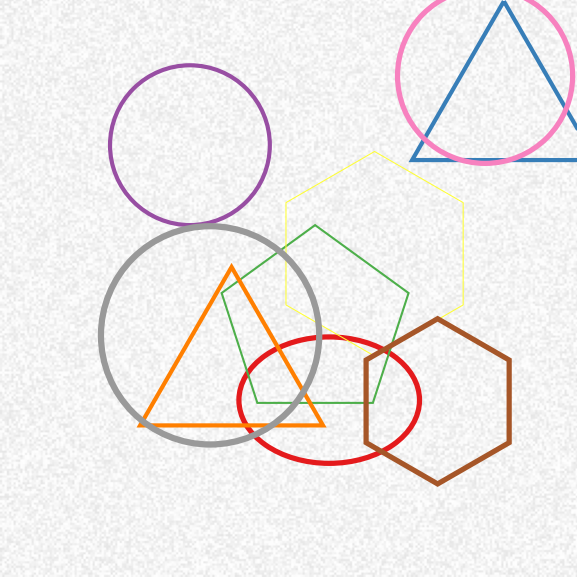[{"shape": "oval", "thickness": 2.5, "radius": 0.78, "center": [0.57, 0.306]}, {"shape": "triangle", "thickness": 2, "radius": 0.92, "center": [0.872, 0.814]}, {"shape": "pentagon", "thickness": 1, "radius": 0.85, "center": [0.546, 0.439]}, {"shape": "circle", "thickness": 2, "radius": 0.69, "center": [0.329, 0.748]}, {"shape": "triangle", "thickness": 2, "radius": 0.91, "center": [0.401, 0.354]}, {"shape": "hexagon", "thickness": 0.5, "radius": 0.89, "center": [0.649, 0.56]}, {"shape": "hexagon", "thickness": 2.5, "radius": 0.72, "center": [0.758, 0.304]}, {"shape": "circle", "thickness": 2.5, "radius": 0.76, "center": [0.84, 0.868]}, {"shape": "circle", "thickness": 3, "radius": 0.94, "center": [0.364, 0.418]}]